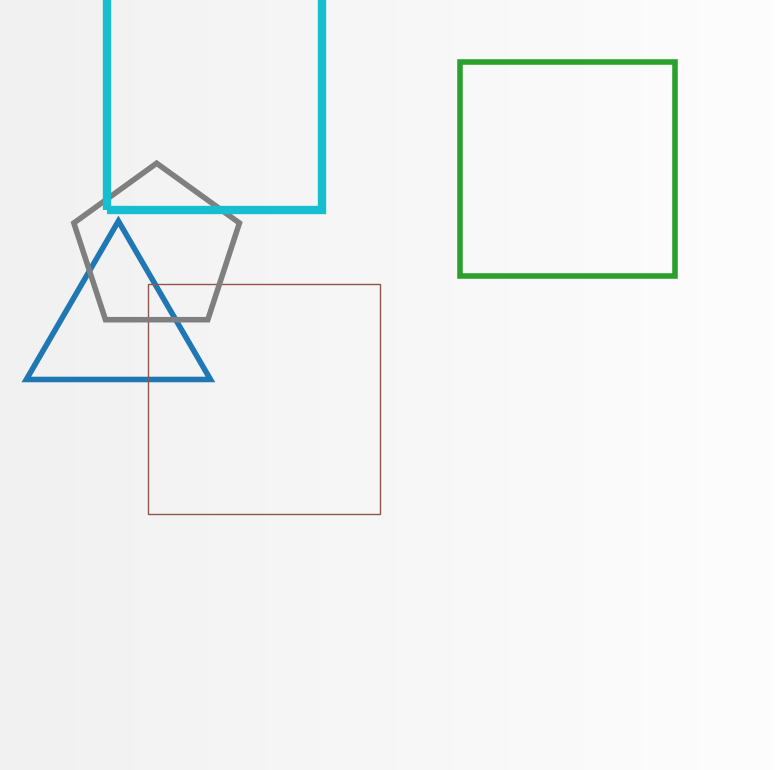[{"shape": "triangle", "thickness": 2, "radius": 0.69, "center": [0.153, 0.576]}, {"shape": "square", "thickness": 2, "radius": 0.69, "center": [0.732, 0.781]}, {"shape": "square", "thickness": 0.5, "radius": 0.75, "center": [0.341, 0.482]}, {"shape": "pentagon", "thickness": 2, "radius": 0.56, "center": [0.202, 0.676]}, {"shape": "square", "thickness": 3, "radius": 0.69, "center": [0.277, 0.866]}]